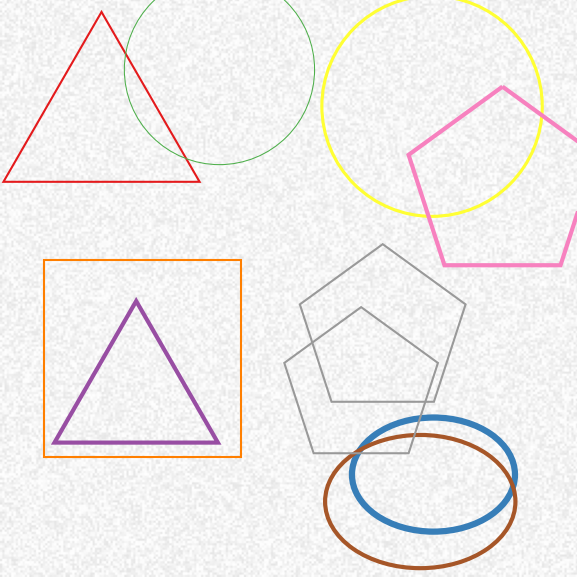[{"shape": "triangle", "thickness": 1, "radius": 0.98, "center": [0.176, 0.782]}, {"shape": "oval", "thickness": 3, "radius": 0.71, "center": [0.751, 0.177]}, {"shape": "circle", "thickness": 0.5, "radius": 0.82, "center": [0.38, 0.879]}, {"shape": "triangle", "thickness": 2, "radius": 0.82, "center": [0.236, 0.314]}, {"shape": "square", "thickness": 1, "radius": 0.85, "center": [0.246, 0.379]}, {"shape": "circle", "thickness": 1.5, "radius": 0.95, "center": [0.748, 0.815]}, {"shape": "oval", "thickness": 2, "radius": 0.82, "center": [0.728, 0.131]}, {"shape": "pentagon", "thickness": 2, "radius": 0.85, "center": [0.87, 0.678]}, {"shape": "pentagon", "thickness": 1, "radius": 0.75, "center": [0.663, 0.425]}, {"shape": "pentagon", "thickness": 1, "radius": 0.7, "center": [0.625, 0.327]}]